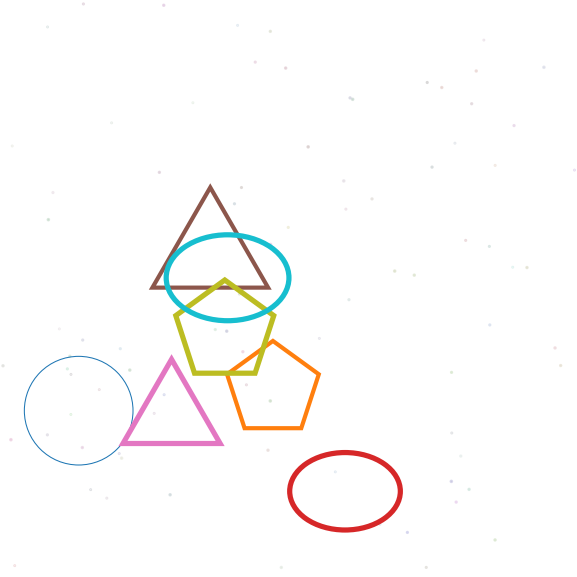[{"shape": "circle", "thickness": 0.5, "radius": 0.47, "center": [0.136, 0.288]}, {"shape": "pentagon", "thickness": 2, "radius": 0.42, "center": [0.473, 0.325]}, {"shape": "oval", "thickness": 2.5, "radius": 0.48, "center": [0.597, 0.148]}, {"shape": "triangle", "thickness": 2, "radius": 0.58, "center": [0.364, 0.559]}, {"shape": "triangle", "thickness": 2.5, "radius": 0.49, "center": [0.297, 0.28]}, {"shape": "pentagon", "thickness": 2.5, "radius": 0.45, "center": [0.389, 0.425]}, {"shape": "oval", "thickness": 2.5, "radius": 0.53, "center": [0.394, 0.518]}]